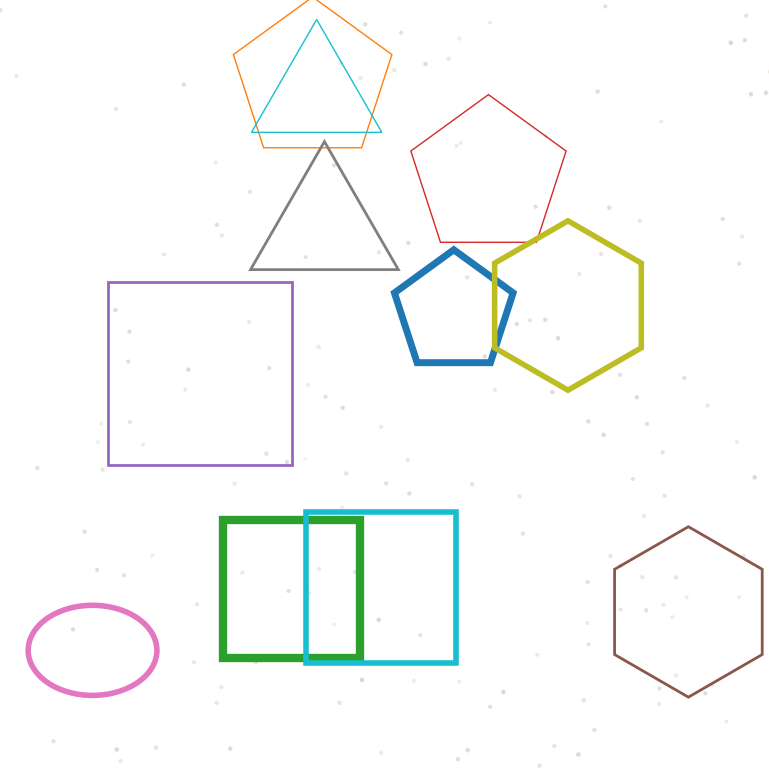[{"shape": "pentagon", "thickness": 2.5, "radius": 0.41, "center": [0.589, 0.595]}, {"shape": "pentagon", "thickness": 0.5, "radius": 0.54, "center": [0.406, 0.896]}, {"shape": "square", "thickness": 3, "radius": 0.45, "center": [0.379, 0.235]}, {"shape": "pentagon", "thickness": 0.5, "radius": 0.53, "center": [0.634, 0.771]}, {"shape": "square", "thickness": 1, "radius": 0.59, "center": [0.26, 0.514]}, {"shape": "hexagon", "thickness": 1, "radius": 0.55, "center": [0.894, 0.205]}, {"shape": "oval", "thickness": 2, "radius": 0.42, "center": [0.12, 0.155]}, {"shape": "triangle", "thickness": 1, "radius": 0.55, "center": [0.421, 0.705]}, {"shape": "hexagon", "thickness": 2, "radius": 0.55, "center": [0.738, 0.603]}, {"shape": "square", "thickness": 2, "radius": 0.49, "center": [0.495, 0.237]}, {"shape": "triangle", "thickness": 0.5, "radius": 0.49, "center": [0.411, 0.877]}]